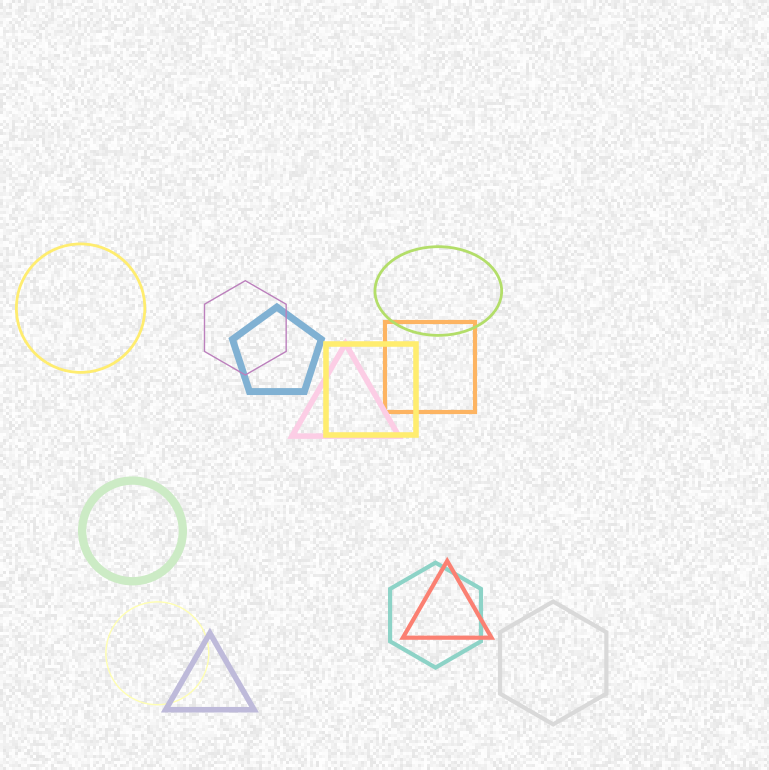[{"shape": "hexagon", "thickness": 1.5, "radius": 0.34, "center": [0.566, 0.201]}, {"shape": "circle", "thickness": 0.5, "radius": 0.33, "center": [0.204, 0.152]}, {"shape": "triangle", "thickness": 2, "radius": 0.33, "center": [0.273, 0.111]}, {"shape": "triangle", "thickness": 1.5, "radius": 0.33, "center": [0.581, 0.205]}, {"shape": "pentagon", "thickness": 2.5, "radius": 0.3, "center": [0.36, 0.541]}, {"shape": "square", "thickness": 1.5, "radius": 0.29, "center": [0.559, 0.523]}, {"shape": "oval", "thickness": 1, "radius": 0.41, "center": [0.569, 0.622]}, {"shape": "triangle", "thickness": 2, "radius": 0.4, "center": [0.449, 0.474]}, {"shape": "hexagon", "thickness": 1.5, "radius": 0.4, "center": [0.718, 0.139]}, {"shape": "hexagon", "thickness": 0.5, "radius": 0.31, "center": [0.319, 0.574]}, {"shape": "circle", "thickness": 3, "radius": 0.33, "center": [0.172, 0.311]}, {"shape": "circle", "thickness": 1, "radius": 0.42, "center": [0.105, 0.6]}, {"shape": "square", "thickness": 2, "radius": 0.29, "center": [0.482, 0.495]}]